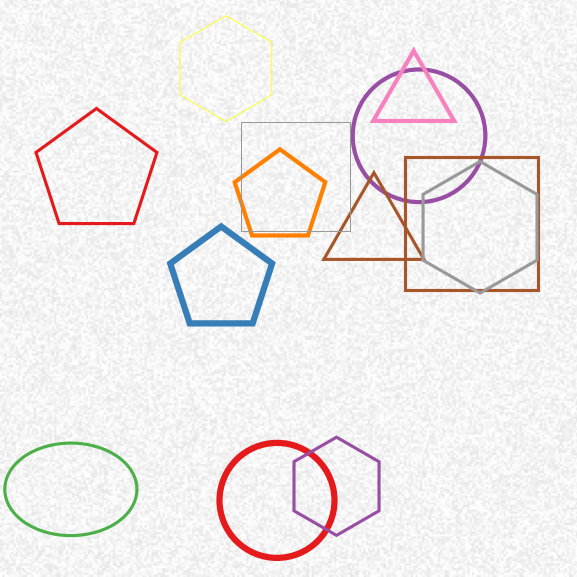[{"shape": "circle", "thickness": 3, "radius": 0.5, "center": [0.48, 0.133]}, {"shape": "pentagon", "thickness": 1.5, "radius": 0.55, "center": [0.167, 0.701]}, {"shape": "pentagon", "thickness": 3, "radius": 0.46, "center": [0.383, 0.514]}, {"shape": "oval", "thickness": 1.5, "radius": 0.57, "center": [0.123, 0.152]}, {"shape": "circle", "thickness": 2, "radius": 0.57, "center": [0.726, 0.764]}, {"shape": "hexagon", "thickness": 1.5, "radius": 0.43, "center": [0.583, 0.157]}, {"shape": "pentagon", "thickness": 2, "radius": 0.41, "center": [0.485, 0.658]}, {"shape": "hexagon", "thickness": 0.5, "radius": 0.46, "center": [0.391, 0.88]}, {"shape": "square", "thickness": 1.5, "radius": 0.58, "center": [0.816, 0.611]}, {"shape": "triangle", "thickness": 1.5, "radius": 0.5, "center": [0.647, 0.6]}, {"shape": "triangle", "thickness": 2, "radius": 0.41, "center": [0.716, 0.83]}, {"shape": "square", "thickness": 0.5, "radius": 0.47, "center": [0.511, 0.693]}, {"shape": "hexagon", "thickness": 1.5, "radius": 0.57, "center": [0.831, 0.606]}]